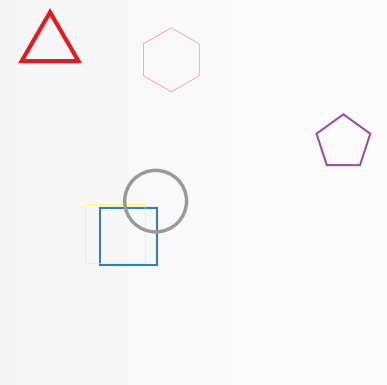[{"shape": "triangle", "thickness": 3, "radius": 0.42, "center": [0.129, 0.884]}, {"shape": "square", "thickness": 1.5, "radius": 0.37, "center": [0.331, 0.386]}, {"shape": "pentagon", "thickness": 1.5, "radius": 0.36, "center": [0.886, 0.63]}, {"shape": "square", "thickness": 0.5, "radius": 0.39, "center": [0.297, 0.393]}, {"shape": "hexagon", "thickness": 0.5, "radius": 0.42, "center": [0.442, 0.845]}, {"shape": "circle", "thickness": 2.5, "radius": 0.4, "center": [0.402, 0.478]}]